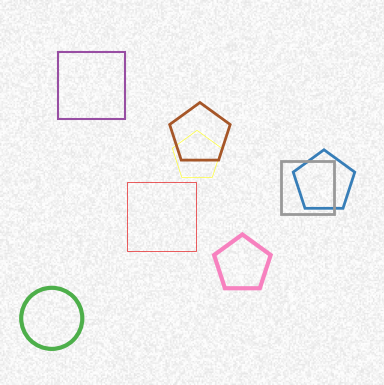[{"shape": "square", "thickness": 0.5, "radius": 0.45, "center": [0.419, 0.437]}, {"shape": "pentagon", "thickness": 2, "radius": 0.42, "center": [0.842, 0.527]}, {"shape": "circle", "thickness": 3, "radius": 0.4, "center": [0.134, 0.173]}, {"shape": "square", "thickness": 1.5, "radius": 0.43, "center": [0.238, 0.777]}, {"shape": "pentagon", "thickness": 0.5, "radius": 0.34, "center": [0.512, 0.594]}, {"shape": "pentagon", "thickness": 2, "radius": 0.41, "center": [0.519, 0.651]}, {"shape": "pentagon", "thickness": 3, "radius": 0.39, "center": [0.63, 0.314]}, {"shape": "square", "thickness": 2, "radius": 0.34, "center": [0.798, 0.513]}]